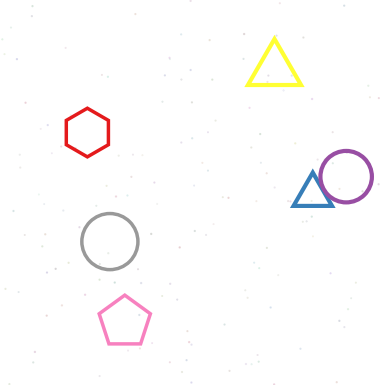[{"shape": "hexagon", "thickness": 2.5, "radius": 0.32, "center": [0.227, 0.656]}, {"shape": "triangle", "thickness": 3, "radius": 0.29, "center": [0.812, 0.494]}, {"shape": "circle", "thickness": 3, "radius": 0.33, "center": [0.899, 0.541]}, {"shape": "triangle", "thickness": 3, "radius": 0.4, "center": [0.713, 0.819]}, {"shape": "pentagon", "thickness": 2.5, "radius": 0.35, "center": [0.324, 0.163]}, {"shape": "circle", "thickness": 2.5, "radius": 0.36, "center": [0.285, 0.372]}]